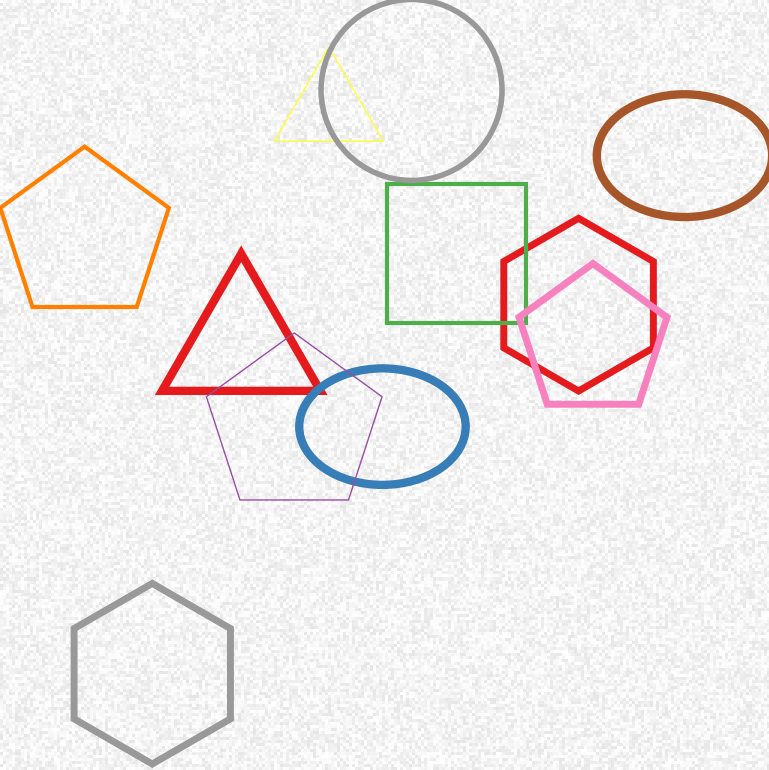[{"shape": "hexagon", "thickness": 2.5, "radius": 0.56, "center": [0.751, 0.604]}, {"shape": "triangle", "thickness": 3, "radius": 0.59, "center": [0.313, 0.552]}, {"shape": "oval", "thickness": 3, "radius": 0.54, "center": [0.497, 0.446]}, {"shape": "square", "thickness": 1.5, "radius": 0.45, "center": [0.593, 0.67]}, {"shape": "pentagon", "thickness": 0.5, "radius": 0.6, "center": [0.382, 0.448]}, {"shape": "pentagon", "thickness": 1.5, "radius": 0.58, "center": [0.11, 0.694]}, {"shape": "triangle", "thickness": 0.5, "radius": 0.41, "center": [0.427, 0.857]}, {"shape": "oval", "thickness": 3, "radius": 0.57, "center": [0.889, 0.798]}, {"shape": "pentagon", "thickness": 2.5, "radius": 0.51, "center": [0.77, 0.557]}, {"shape": "circle", "thickness": 2, "radius": 0.59, "center": [0.534, 0.883]}, {"shape": "hexagon", "thickness": 2.5, "radius": 0.59, "center": [0.198, 0.125]}]